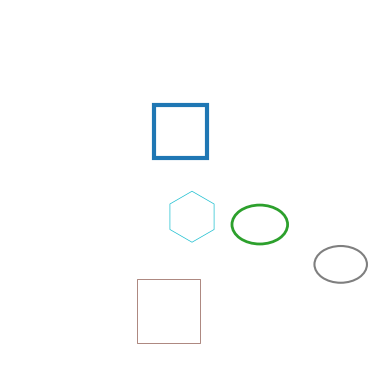[{"shape": "square", "thickness": 3, "radius": 0.34, "center": [0.47, 0.659]}, {"shape": "oval", "thickness": 2, "radius": 0.36, "center": [0.675, 0.417]}, {"shape": "square", "thickness": 0.5, "radius": 0.41, "center": [0.438, 0.191]}, {"shape": "oval", "thickness": 1.5, "radius": 0.34, "center": [0.885, 0.313]}, {"shape": "hexagon", "thickness": 0.5, "radius": 0.33, "center": [0.499, 0.437]}]